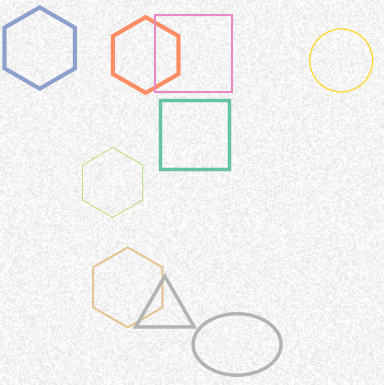[{"shape": "square", "thickness": 2.5, "radius": 0.45, "center": [0.505, 0.651]}, {"shape": "hexagon", "thickness": 3, "radius": 0.49, "center": [0.378, 0.857]}, {"shape": "hexagon", "thickness": 3, "radius": 0.53, "center": [0.103, 0.875]}, {"shape": "square", "thickness": 1.5, "radius": 0.5, "center": [0.502, 0.861]}, {"shape": "hexagon", "thickness": 0.5, "radius": 0.45, "center": [0.292, 0.526]}, {"shape": "circle", "thickness": 1, "radius": 0.41, "center": [0.886, 0.843]}, {"shape": "hexagon", "thickness": 1.5, "radius": 0.52, "center": [0.332, 0.253]}, {"shape": "oval", "thickness": 2.5, "radius": 0.57, "center": [0.616, 0.105]}, {"shape": "triangle", "thickness": 2.5, "radius": 0.44, "center": [0.428, 0.195]}]